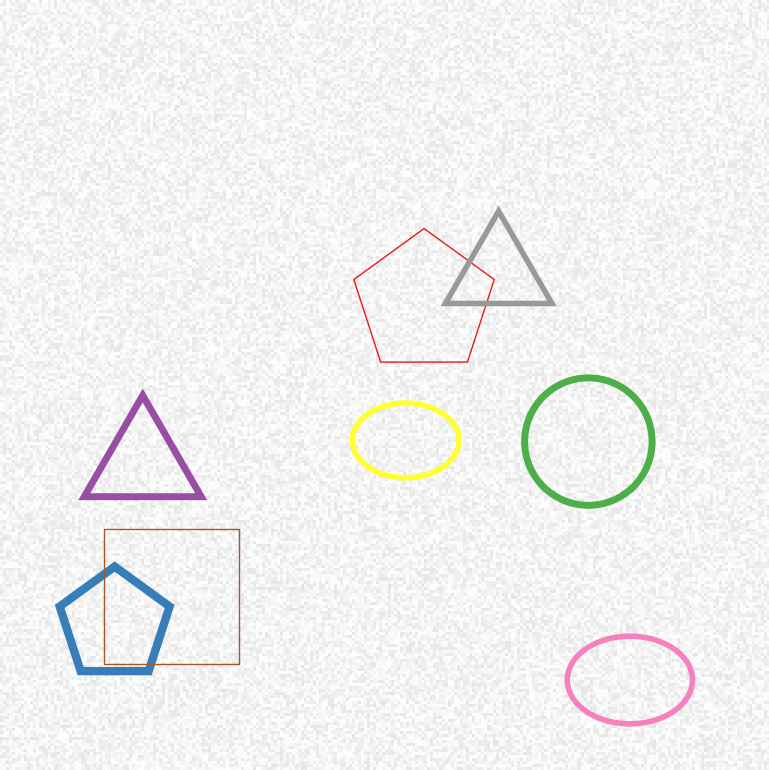[{"shape": "pentagon", "thickness": 0.5, "radius": 0.48, "center": [0.551, 0.607]}, {"shape": "pentagon", "thickness": 3, "radius": 0.38, "center": [0.149, 0.189]}, {"shape": "circle", "thickness": 2.5, "radius": 0.41, "center": [0.764, 0.426]}, {"shape": "triangle", "thickness": 2.5, "radius": 0.44, "center": [0.185, 0.399]}, {"shape": "oval", "thickness": 2, "radius": 0.35, "center": [0.527, 0.428]}, {"shape": "square", "thickness": 0.5, "radius": 0.44, "center": [0.223, 0.226]}, {"shape": "oval", "thickness": 2, "radius": 0.41, "center": [0.818, 0.117]}, {"shape": "triangle", "thickness": 2, "radius": 0.4, "center": [0.648, 0.646]}]